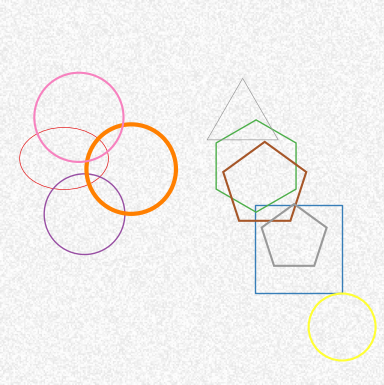[{"shape": "oval", "thickness": 0.5, "radius": 0.58, "center": [0.166, 0.588]}, {"shape": "square", "thickness": 1, "radius": 0.57, "center": [0.775, 0.353]}, {"shape": "hexagon", "thickness": 1, "radius": 0.6, "center": [0.665, 0.569]}, {"shape": "circle", "thickness": 1, "radius": 0.52, "center": [0.22, 0.444]}, {"shape": "circle", "thickness": 3, "radius": 0.58, "center": [0.341, 0.561]}, {"shape": "circle", "thickness": 1.5, "radius": 0.43, "center": [0.889, 0.151]}, {"shape": "pentagon", "thickness": 1.5, "radius": 0.57, "center": [0.688, 0.518]}, {"shape": "circle", "thickness": 1.5, "radius": 0.58, "center": [0.205, 0.695]}, {"shape": "pentagon", "thickness": 1.5, "radius": 0.44, "center": [0.764, 0.381]}, {"shape": "triangle", "thickness": 0.5, "radius": 0.53, "center": [0.63, 0.69]}]